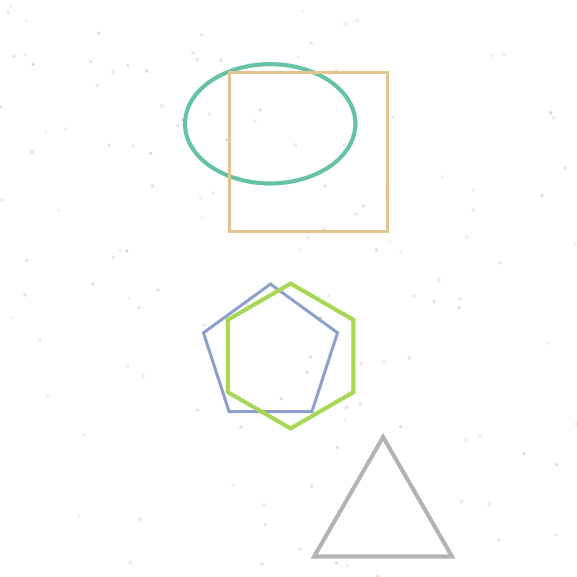[{"shape": "oval", "thickness": 2, "radius": 0.74, "center": [0.468, 0.785]}, {"shape": "pentagon", "thickness": 1.5, "radius": 0.61, "center": [0.468, 0.385]}, {"shape": "hexagon", "thickness": 2, "radius": 0.63, "center": [0.503, 0.383]}, {"shape": "square", "thickness": 1.5, "radius": 0.68, "center": [0.533, 0.737]}, {"shape": "triangle", "thickness": 2, "radius": 0.69, "center": [0.663, 0.104]}]